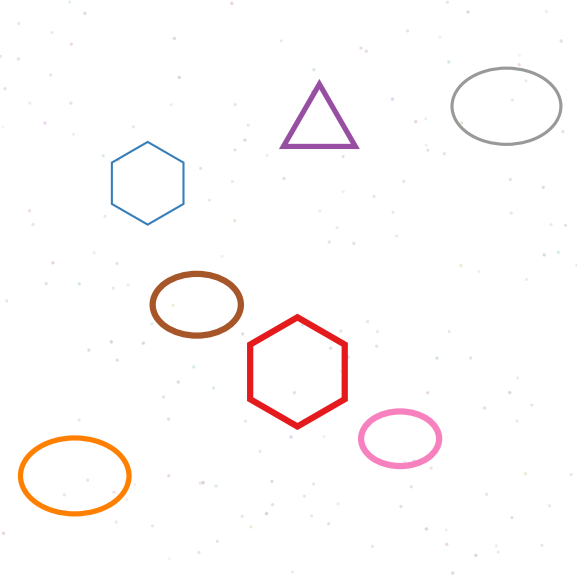[{"shape": "hexagon", "thickness": 3, "radius": 0.47, "center": [0.515, 0.355]}, {"shape": "hexagon", "thickness": 1, "radius": 0.36, "center": [0.256, 0.682]}, {"shape": "triangle", "thickness": 2.5, "radius": 0.36, "center": [0.553, 0.782]}, {"shape": "oval", "thickness": 2.5, "radius": 0.47, "center": [0.129, 0.175]}, {"shape": "oval", "thickness": 3, "radius": 0.38, "center": [0.341, 0.471]}, {"shape": "oval", "thickness": 3, "radius": 0.34, "center": [0.693, 0.239]}, {"shape": "oval", "thickness": 1.5, "radius": 0.47, "center": [0.877, 0.815]}]